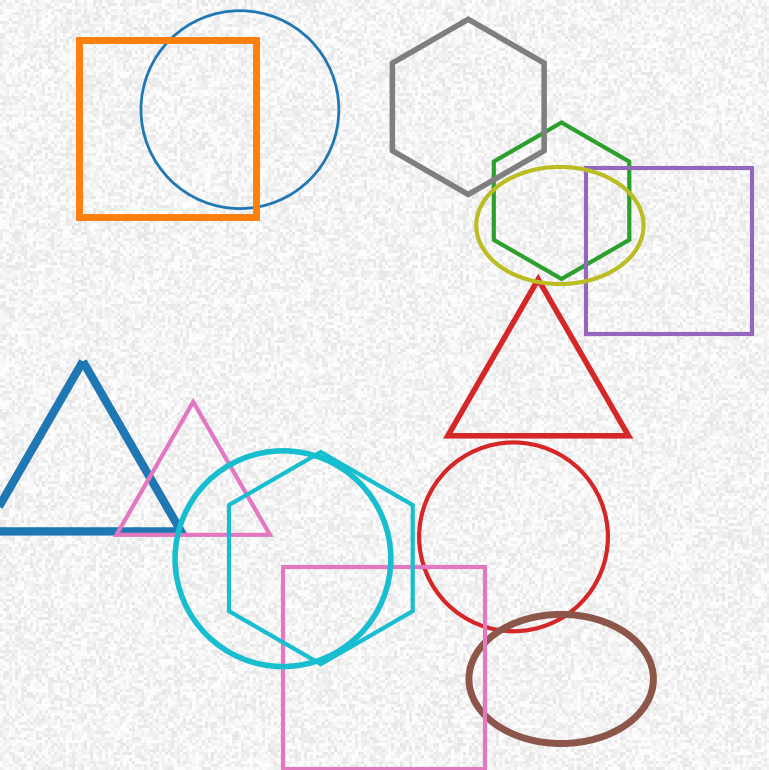[{"shape": "circle", "thickness": 1, "radius": 0.64, "center": [0.312, 0.858]}, {"shape": "triangle", "thickness": 3, "radius": 0.74, "center": [0.108, 0.383]}, {"shape": "square", "thickness": 2.5, "radius": 0.58, "center": [0.218, 0.833]}, {"shape": "hexagon", "thickness": 1.5, "radius": 0.51, "center": [0.729, 0.739]}, {"shape": "triangle", "thickness": 2, "radius": 0.68, "center": [0.699, 0.502]}, {"shape": "circle", "thickness": 1.5, "radius": 0.61, "center": [0.667, 0.303]}, {"shape": "square", "thickness": 1.5, "radius": 0.54, "center": [0.868, 0.674]}, {"shape": "oval", "thickness": 2.5, "radius": 0.6, "center": [0.729, 0.118]}, {"shape": "square", "thickness": 1.5, "radius": 0.66, "center": [0.499, 0.133]}, {"shape": "triangle", "thickness": 1.5, "radius": 0.58, "center": [0.251, 0.363]}, {"shape": "hexagon", "thickness": 2, "radius": 0.57, "center": [0.608, 0.861]}, {"shape": "oval", "thickness": 1.5, "radius": 0.54, "center": [0.727, 0.707]}, {"shape": "circle", "thickness": 2, "radius": 0.7, "center": [0.367, 0.274]}, {"shape": "hexagon", "thickness": 1.5, "radius": 0.69, "center": [0.417, 0.275]}]